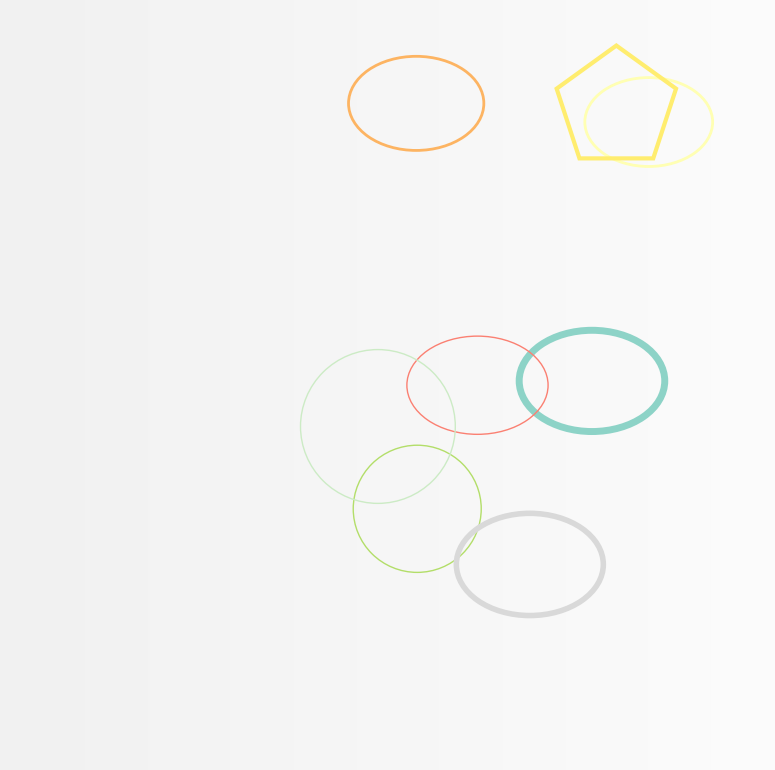[{"shape": "oval", "thickness": 2.5, "radius": 0.47, "center": [0.764, 0.505]}, {"shape": "oval", "thickness": 1, "radius": 0.41, "center": [0.837, 0.842]}, {"shape": "oval", "thickness": 0.5, "radius": 0.46, "center": [0.616, 0.5]}, {"shape": "oval", "thickness": 1, "radius": 0.44, "center": [0.537, 0.866]}, {"shape": "circle", "thickness": 0.5, "radius": 0.41, "center": [0.538, 0.339]}, {"shape": "oval", "thickness": 2, "radius": 0.47, "center": [0.684, 0.267]}, {"shape": "circle", "thickness": 0.5, "radius": 0.5, "center": [0.488, 0.446]}, {"shape": "pentagon", "thickness": 1.5, "radius": 0.4, "center": [0.795, 0.86]}]